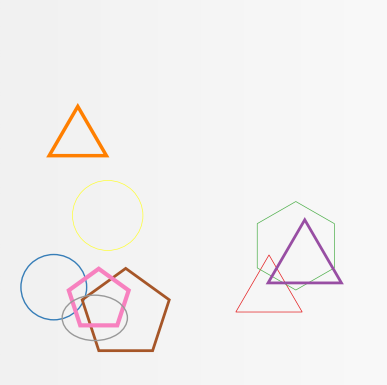[{"shape": "triangle", "thickness": 0.5, "radius": 0.49, "center": [0.694, 0.239]}, {"shape": "circle", "thickness": 1, "radius": 0.42, "center": [0.139, 0.254]}, {"shape": "hexagon", "thickness": 0.5, "radius": 0.57, "center": [0.763, 0.362]}, {"shape": "triangle", "thickness": 2, "radius": 0.55, "center": [0.786, 0.32]}, {"shape": "triangle", "thickness": 2.5, "radius": 0.43, "center": [0.201, 0.638]}, {"shape": "circle", "thickness": 0.5, "radius": 0.45, "center": [0.278, 0.44]}, {"shape": "pentagon", "thickness": 2, "radius": 0.59, "center": [0.324, 0.185]}, {"shape": "pentagon", "thickness": 3, "radius": 0.41, "center": [0.255, 0.221]}, {"shape": "oval", "thickness": 1, "radius": 0.42, "center": [0.245, 0.174]}]